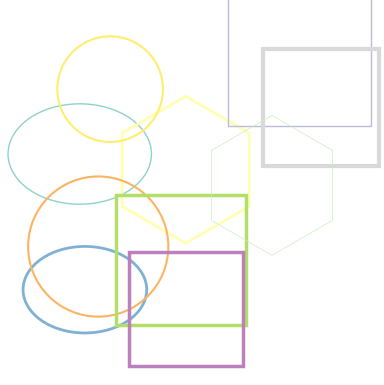[{"shape": "oval", "thickness": 1, "radius": 0.93, "center": [0.207, 0.6]}, {"shape": "hexagon", "thickness": 2, "radius": 0.95, "center": [0.482, 0.559]}, {"shape": "square", "thickness": 1, "radius": 0.92, "center": [0.778, 0.857]}, {"shape": "oval", "thickness": 2, "radius": 0.8, "center": [0.22, 0.248]}, {"shape": "circle", "thickness": 1.5, "radius": 0.91, "center": [0.255, 0.36]}, {"shape": "square", "thickness": 2.5, "radius": 0.84, "center": [0.471, 0.325]}, {"shape": "square", "thickness": 3, "radius": 0.76, "center": [0.834, 0.721]}, {"shape": "square", "thickness": 2.5, "radius": 0.74, "center": [0.482, 0.197]}, {"shape": "hexagon", "thickness": 0.5, "radius": 0.91, "center": [0.706, 0.518]}, {"shape": "circle", "thickness": 1.5, "radius": 0.69, "center": [0.286, 0.768]}]